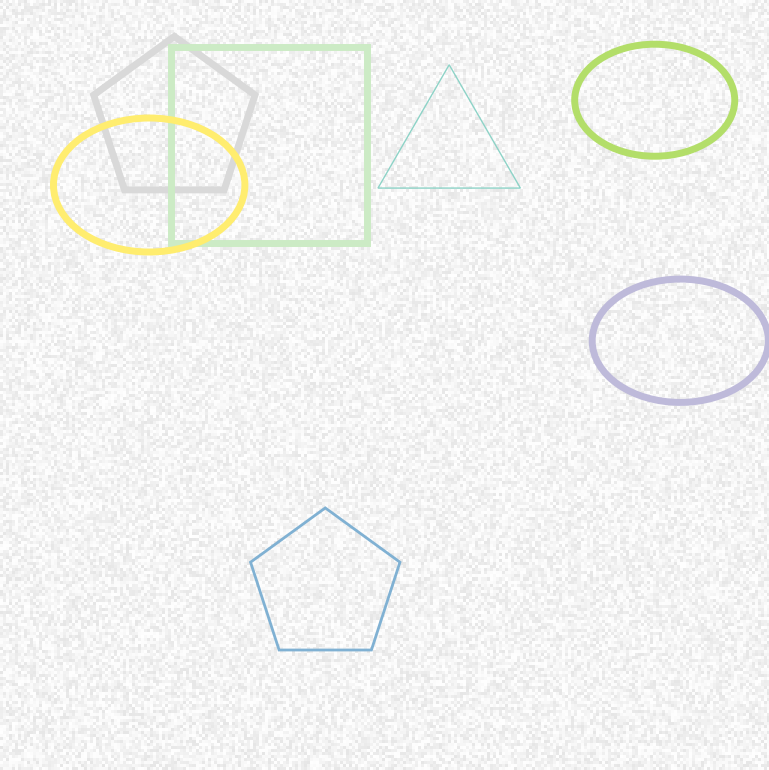[{"shape": "triangle", "thickness": 0.5, "radius": 0.53, "center": [0.583, 0.809]}, {"shape": "oval", "thickness": 2.5, "radius": 0.57, "center": [0.883, 0.557]}, {"shape": "pentagon", "thickness": 1, "radius": 0.51, "center": [0.422, 0.238]}, {"shape": "oval", "thickness": 2.5, "radius": 0.52, "center": [0.85, 0.87]}, {"shape": "pentagon", "thickness": 2.5, "radius": 0.55, "center": [0.226, 0.843]}, {"shape": "square", "thickness": 2.5, "radius": 0.64, "center": [0.35, 0.812]}, {"shape": "oval", "thickness": 2.5, "radius": 0.62, "center": [0.194, 0.76]}]